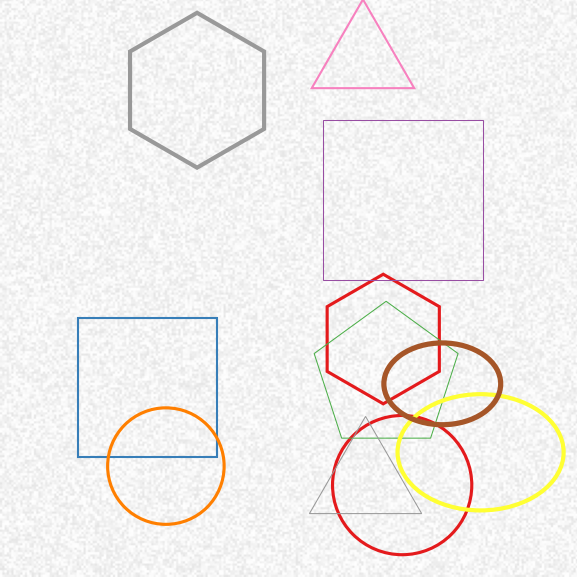[{"shape": "hexagon", "thickness": 1.5, "radius": 0.56, "center": [0.664, 0.412]}, {"shape": "circle", "thickness": 1.5, "radius": 0.6, "center": [0.696, 0.159]}, {"shape": "square", "thickness": 1, "radius": 0.6, "center": [0.256, 0.328]}, {"shape": "pentagon", "thickness": 0.5, "radius": 0.66, "center": [0.669, 0.346]}, {"shape": "square", "thickness": 0.5, "radius": 0.69, "center": [0.698, 0.653]}, {"shape": "circle", "thickness": 1.5, "radius": 0.5, "center": [0.287, 0.192]}, {"shape": "oval", "thickness": 2, "radius": 0.72, "center": [0.832, 0.216]}, {"shape": "oval", "thickness": 2.5, "radius": 0.51, "center": [0.766, 0.334]}, {"shape": "triangle", "thickness": 1, "radius": 0.51, "center": [0.629, 0.898]}, {"shape": "triangle", "thickness": 0.5, "radius": 0.56, "center": [0.633, 0.166]}, {"shape": "hexagon", "thickness": 2, "radius": 0.67, "center": [0.341, 0.843]}]